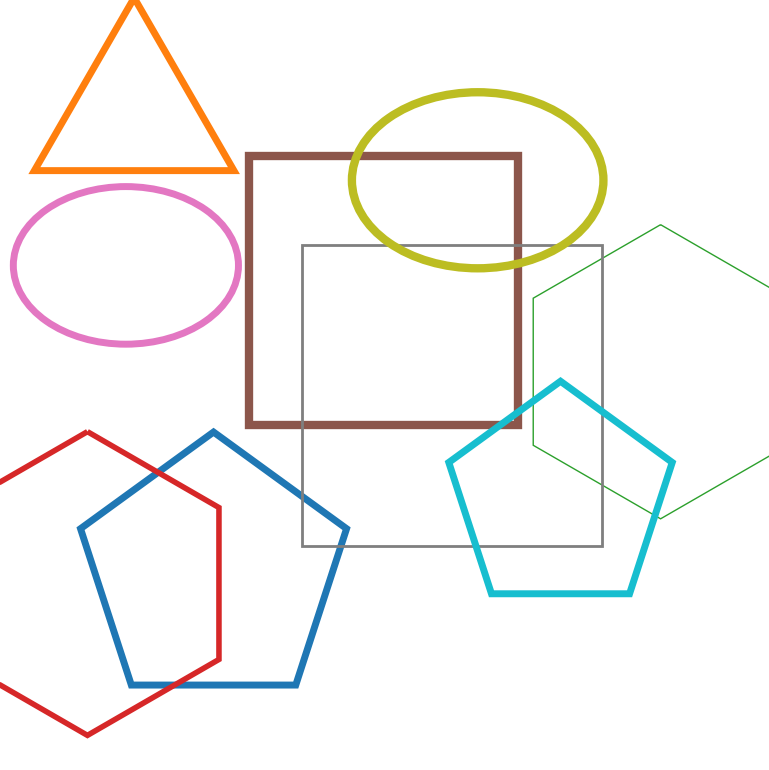[{"shape": "pentagon", "thickness": 2.5, "radius": 0.91, "center": [0.277, 0.257]}, {"shape": "triangle", "thickness": 2.5, "radius": 0.75, "center": [0.174, 0.853]}, {"shape": "hexagon", "thickness": 0.5, "radius": 0.96, "center": [0.858, 0.517]}, {"shape": "hexagon", "thickness": 2, "radius": 0.99, "center": [0.114, 0.242]}, {"shape": "square", "thickness": 3, "radius": 0.87, "center": [0.498, 0.623]}, {"shape": "oval", "thickness": 2.5, "radius": 0.73, "center": [0.164, 0.655]}, {"shape": "square", "thickness": 1, "radius": 0.98, "center": [0.587, 0.487]}, {"shape": "oval", "thickness": 3, "radius": 0.82, "center": [0.62, 0.766]}, {"shape": "pentagon", "thickness": 2.5, "radius": 0.76, "center": [0.728, 0.352]}]